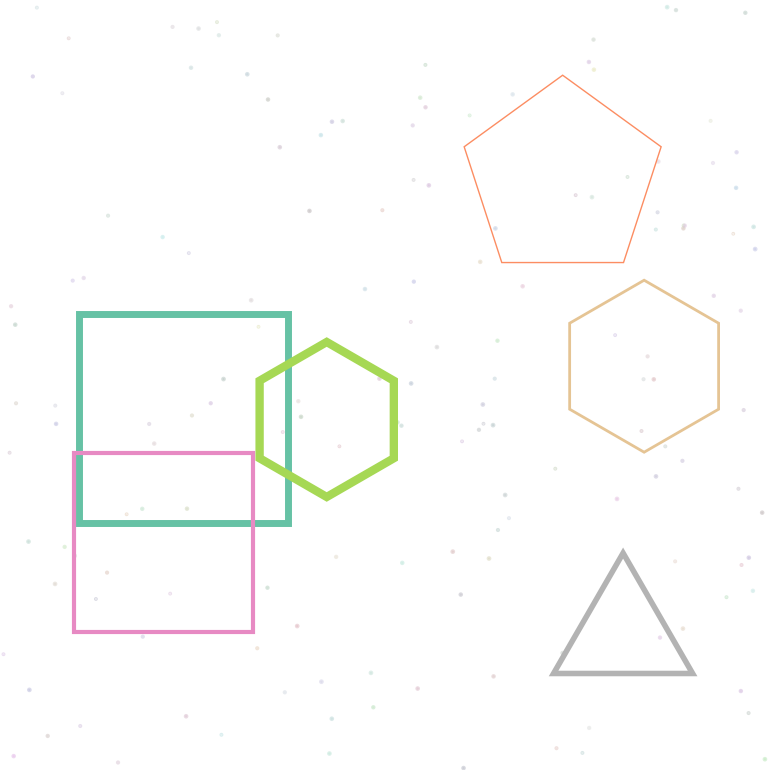[{"shape": "square", "thickness": 2.5, "radius": 0.68, "center": [0.239, 0.456]}, {"shape": "pentagon", "thickness": 0.5, "radius": 0.67, "center": [0.731, 0.768]}, {"shape": "square", "thickness": 1.5, "radius": 0.58, "center": [0.213, 0.295]}, {"shape": "hexagon", "thickness": 3, "radius": 0.5, "center": [0.424, 0.455]}, {"shape": "hexagon", "thickness": 1, "radius": 0.56, "center": [0.837, 0.524]}, {"shape": "triangle", "thickness": 2, "radius": 0.52, "center": [0.809, 0.177]}]